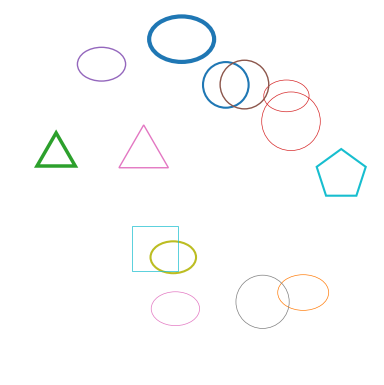[{"shape": "circle", "thickness": 1.5, "radius": 0.3, "center": [0.587, 0.779]}, {"shape": "oval", "thickness": 3, "radius": 0.42, "center": [0.472, 0.898]}, {"shape": "oval", "thickness": 0.5, "radius": 0.33, "center": [0.788, 0.24]}, {"shape": "triangle", "thickness": 2.5, "radius": 0.29, "center": [0.146, 0.598]}, {"shape": "oval", "thickness": 0.5, "radius": 0.29, "center": [0.744, 0.751]}, {"shape": "circle", "thickness": 0.5, "radius": 0.38, "center": [0.756, 0.685]}, {"shape": "oval", "thickness": 1, "radius": 0.31, "center": [0.264, 0.833]}, {"shape": "circle", "thickness": 1, "radius": 0.32, "center": [0.635, 0.78]}, {"shape": "oval", "thickness": 0.5, "radius": 0.31, "center": [0.456, 0.198]}, {"shape": "triangle", "thickness": 1, "radius": 0.37, "center": [0.373, 0.601]}, {"shape": "circle", "thickness": 0.5, "radius": 0.35, "center": [0.682, 0.216]}, {"shape": "oval", "thickness": 1.5, "radius": 0.3, "center": [0.45, 0.332]}, {"shape": "square", "thickness": 0.5, "radius": 0.29, "center": [0.403, 0.354]}, {"shape": "pentagon", "thickness": 1.5, "radius": 0.34, "center": [0.886, 0.546]}]